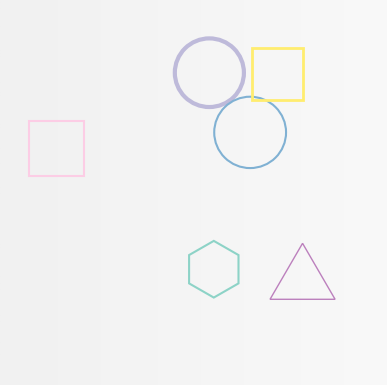[{"shape": "hexagon", "thickness": 1.5, "radius": 0.37, "center": [0.552, 0.301]}, {"shape": "circle", "thickness": 3, "radius": 0.45, "center": [0.54, 0.811]}, {"shape": "circle", "thickness": 1.5, "radius": 0.46, "center": [0.646, 0.656]}, {"shape": "square", "thickness": 1.5, "radius": 0.36, "center": [0.145, 0.614]}, {"shape": "triangle", "thickness": 1, "radius": 0.48, "center": [0.781, 0.271]}, {"shape": "square", "thickness": 2, "radius": 0.33, "center": [0.716, 0.808]}]